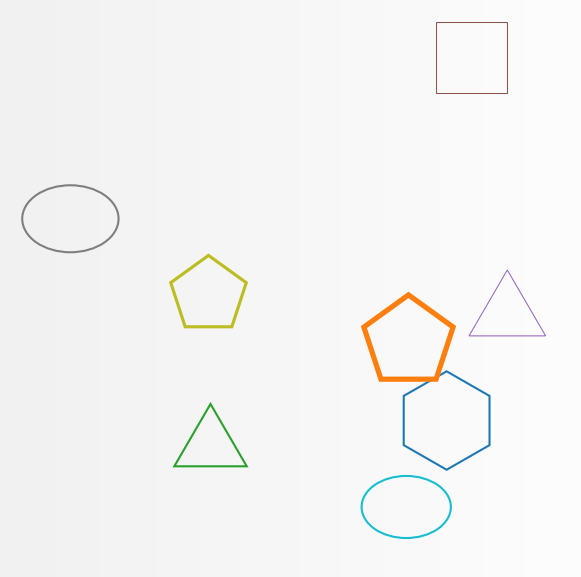[{"shape": "hexagon", "thickness": 1, "radius": 0.43, "center": [0.768, 0.271]}, {"shape": "pentagon", "thickness": 2.5, "radius": 0.4, "center": [0.703, 0.408]}, {"shape": "triangle", "thickness": 1, "radius": 0.36, "center": [0.362, 0.228]}, {"shape": "triangle", "thickness": 0.5, "radius": 0.38, "center": [0.873, 0.456]}, {"shape": "square", "thickness": 0.5, "radius": 0.31, "center": [0.811, 0.899]}, {"shape": "oval", "thickness": 1, "radius": 0.41, "center": [0.121, 0.62]}, {"shape": "pentagon", "thickness": 1.5, "radius": 0.34, "center": [0.359, 0.489]}, {"shape": "oval", "thickness": 1, "radius": 0.38, "center": [0.699, 0.121]}]